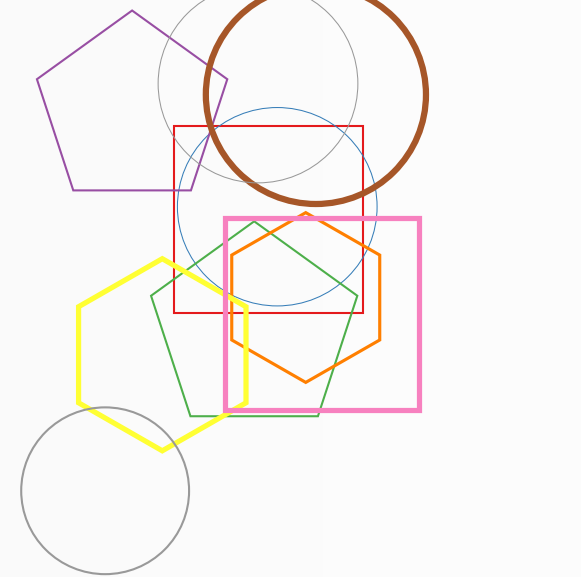[{"shape": "square", "thickness": 1, "radius": 0.81, "center": [0.463, 0.619]}, {"shape": "circle", "thickness": 0.5, "radius": 0.86, "center": [0.477, 0.641]}, {"shape": "pentagon", "thickness": 1, "radius": 0.93, "center": [0.437, 0.429]}, {"shape": "pentagon", "thickness": 1, "radius": 0.86, "center": [0.227, 0.809]}, {"shape": "hexagon", "thickness": 1.5, "radius": 0.73, "center": [0.526, 0.484]}, {"shape": "hexagon", "thickness": 2.5, "radius": 0.83, "center": [0.279, 0.385]}, {"shape": "circle", "thickness": 3, "radius": 0.95, "center": [0.543, 0.835]}, {"shape": "square", "thickness": 2.5, "radius": 0.83, "center": [0.553, 0.455]}, {"shape": "circle", "thickness": 0.5, "radius": 0.86, "center": [0.444, 0.854]}, {"shape": "circle", "thickness": 1, "radius": 0.72, "center": [0.181, 0.149]}]